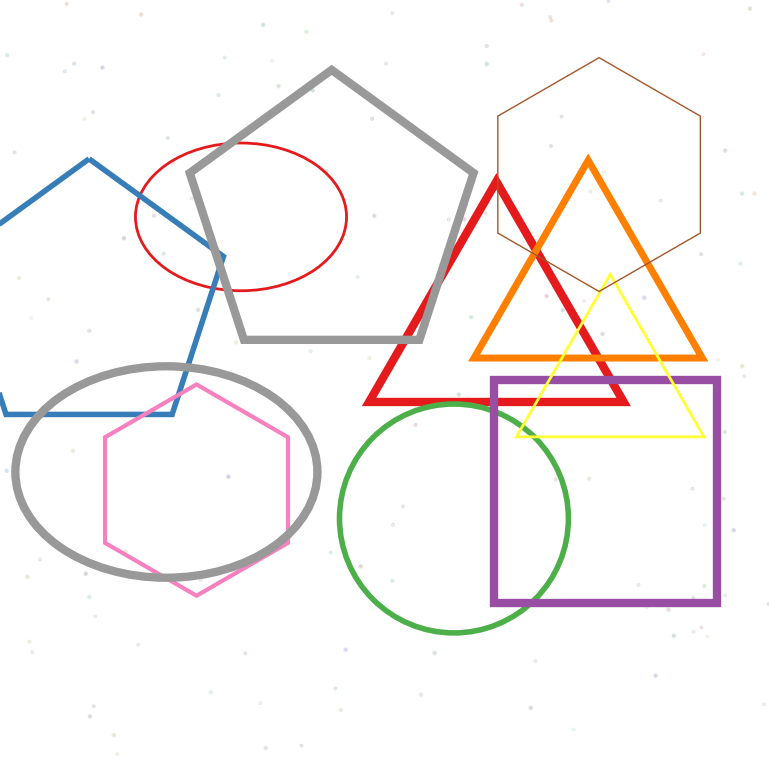[{"shape": "triangle", "thickness": 3, "radius": 0.95, "center": [0.645, 0.573]}, {"shape": "oval", "thickness": 1, "radius": 0.69, "center": [0.313, 0.718]}, {"shape": "pentagon", "thickness": 2, "radius": 0.92, "center": [0.116, 0.61]}, {"shape": "circle", "thickness": 2, "radius": 0.74, "center": [0.59, 0.327]}, {"shape": "square", "thickness": 3, "radius": 0.72, "center": [0.786, 0.362]}, {"shape": "triangle", "thickness": 2.5, "radius": 0.86, "center": [0.764, 0.621]}, {"shape": "triangle", "thickness": 1, "radius": 0.7, "center": [0.792, 0.503]}, {"shape": "hexagon", "thickness": 0.5, "radius": 0.76, "center": [0.778, 0.773]}, {"shape": "hexagon", "thickness": 1.5, "radius": 0.69, "center": [0.255, 0.364]}, {"shape": "oval", "thickness": 3, "radius": 0.98, "center": [0.216, 0.387]}, {"shape": "pentagon", "thickness": 3, "radius": 0.97, "center": [0.431, 0.715]}]